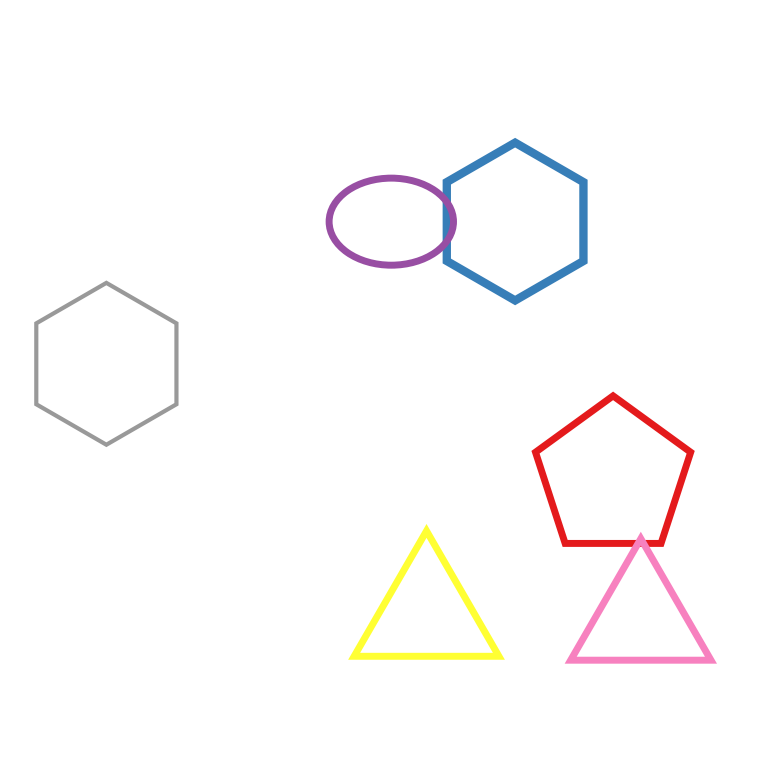[{"shape": "pentagon", "thickness": 2.5, "radius": 0.53, "center": [0.796, 0.38]}, {"shape": "hexagon", "thickness": 3, "radius": 0.51, "center": [0.669, 0.712]}, {"shape": "oval", "thickness": 2.5, "radius": 0.4, "center": [0.508, 0.712]}, {"shape": "triangle", "thickness": 2.5, "radius": 0.54, "center": [0.554, 0.202]}, {"shape": "triangle", "thickness": 2.5, "radius": 0.53, "center": [0.832, 0.195]}, {"shape": "hexagon", "thickness": 1.5, "radius": 0.53, "center": [0.138, 0.528]}]